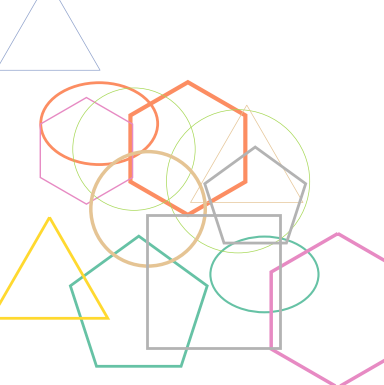[{"shape": "oval", "thickness": 1.5, "radius": 0.7, "center": [0.687, 0.287]}, {"shape": "pentagon", "thickness": 2, "radius": 0.93, "center": [0.36, 0.2]}, {"shape": "hexagon", "thickness": 3, "radius": 0.86, "center": [0.488, 0.614]}, {"shape": "oval", "thickness": 2, "radius": 0.76, "center": [0.258, 0.679]}, {"shape": "triangle", "thickness": 0.5, "radius": 0.78, "center": [0.125, 0.895]}, {"shape": "hexagon", "thickness": 1, "radius": 0.69, "center": [0.224, 0.608]}, {"shape": "hexagon", "thickness": 2.5, "radius": 1.0, "center": [0.877, 0.194]}, {"shape": "circle", "thickness": 0.5, "radius": 0.79, "center": [0.348, 0.613]}, {"shape": "circle", "thickness": 0.5, "radius": 0.93, "center": [0.618, 0.529]}, {"shape": "triangle", "thickness": 2, "radius": 0.87, "center": [0.129, 0.261]}, {"shape": "circle", "thickness": 2.5, "radius": 0.74, "center": [0.385, 0.458]}, {"shape": "triangle", "thickness": 0.5, "radius": 0.84, "center": [0.641, 0.558]}, {"shape": "pentagon", "thickness": 2, "radius": 0.69, "center": [0.663, 0.48]}, {"shape": "square", "thickness": 2, "radius": 0.86, "center": [0.554, 0.269]}]